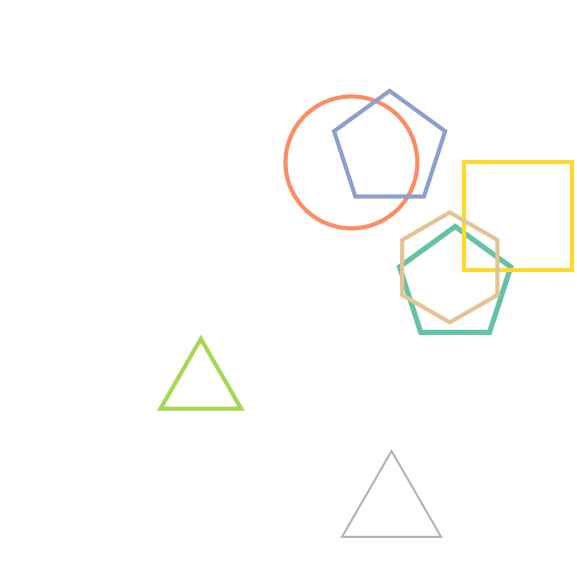[{"shape": "pentagon", "thickness": 2.5, "radius": 0.51, "center": [0.788, 0.506]}, {"shape": "circle", "thickness": 2, "radius": 0.57, "center": [0.608, 0.718]}, {"shape": "pentagon", "thickness": 2, "radius": 0.51, "center": [0.675, 0.741]}, {"shape": "triangle", "thickness": 2, "radius": 0.4, "center": [0.348, 0.332]}, {"shape": "square", "thickness": 2, "radius": 0.47, "center": [0.897, 0.626]}, {"shape": "hexagon", "thickness": 2, "radius": 0.48, "center": [0.779, 0.536]}, {"shape": "triangle", "thickness": 1, "radius": 0.5, "center": [0.678, 0.119]}]